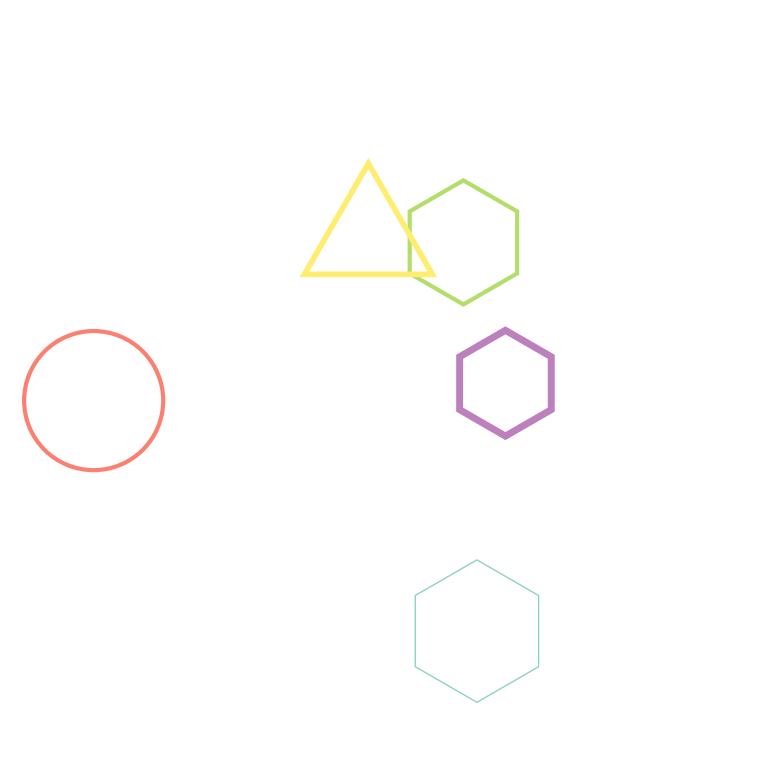[{"shape": "hexagon", "thickness": 0.5, "radius": 0.46, "center": [0.619, 0.18]}, {"shape": "circle", "thickness": 1.5, "radius": 0.45, "center": [0.122, 0.48]}, {"shape": "hexagon", "thickness": 1.5, "radius": 0.4, "center": [0.602, 0.685]}, {"shape": "hexagon", "thickness": 2.5, "radius": 0.34, "center": [0.656, 0.502]}, {"shape": "triangle", "thickness": 2, "radius": 0.48, "center": [0.478, 0.692]}]